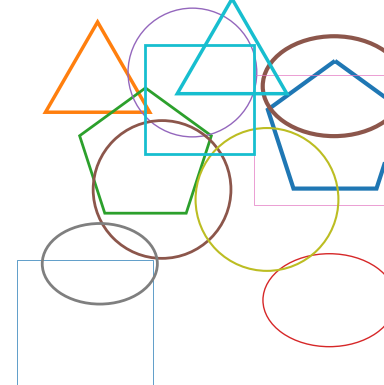[{"shape": "pentagon", "thickness": 3, "radius": 0.92, "center": [0.87, 0.659]}, {"shape": "square", "thickness": 0.5, "radius": 0.88, "center": [0.221, 0.149]}, {"shape": "triangle", "thickness": 2.5, "radius": 0.78, "center": [0.253, 0.787]}, {"shape": "pentagon", "thickness": 2, "radius": 0.9, "center": [0.378, 0.592]}, {"shape": "oval", "thickness": 1, "radius": 0.86, "center": [0.855, 0.22]}, {"shape": "circle", "thickness": 1, "radius": 0.84, "center": [0.5, 0.812]}, {"shape": "circle", "thickness": 2, "radius": 0.89, "center": [0.421, 0.508]}, {"shape": "oval", "thickness": 3, "radius": 0.93, "center": [0.868, 0.776]}, {"shape": "square", "thickness": 0.5, "radius": 0.85, "center": [0.828, 0.636]}, {"shape": "oval", "thickness": 2, "radius": 0.75, "center": [0.259, 0.315]}, {"shape": "circle", "thickness": 1.5, "radius": 0.93, "center": [0.693, 0.482]}, {"shape": "triangle", "thickness": 2.5, "radius": 0.82, "center": [0.603, 0.839]}, {"shape": "square", "thickness": 2, "radius": 0.71, "center": [0.519, 0.741]}]